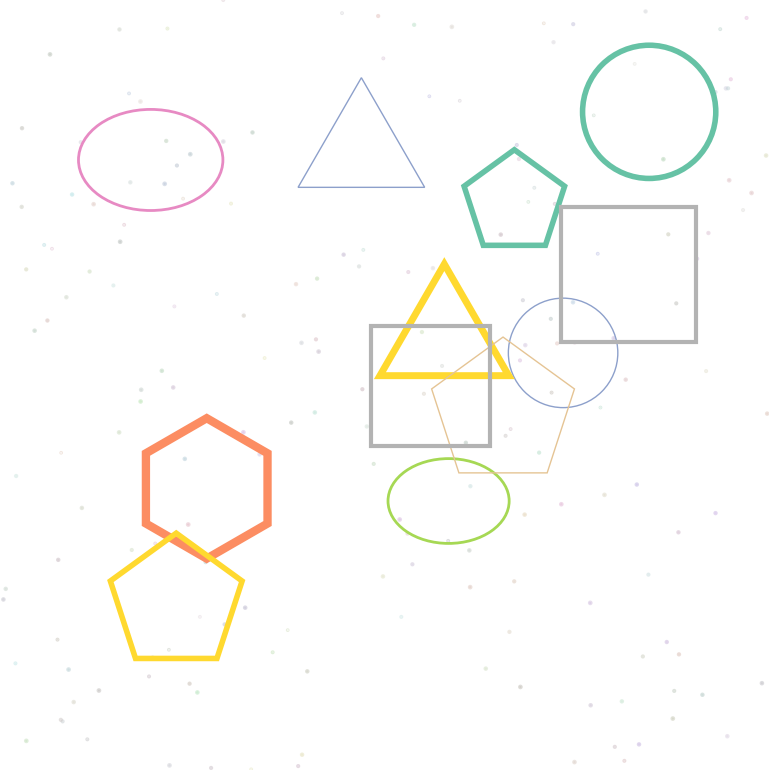[{"shape": "pentagon", "thickness": 2, "radius": 0.34, "center": [0.668, 0.737]}, {"shape": "circle", "thickness": 2, "radius": 0.43, "center": [0.843, 0.855]}, {"shape": "hexagon", "thickness": 3, "radius": 0.46, "center": [0.268, 0.366]}, {"shape": "circle", "thickness": 0.5, "radius": 0.36, "center": [0.731, 0.542]}, {"shape": "triangle", "thickness": 0.5, "radius": 0.47, "center": [0.469, 0.804]}, {"shape": "oval", "thickness": 1, "radius": 0.47, "center": [0.196, 0.792]}, {"shape": "oval", "thickness": 1, "radius": 0.39, "center": [0.583, 0.349]}, {"shape": "triangle", "thickness": 2.5, "radius": 0.48, "center": [0.577, 0.56]}, {"shape": "pentagon", "thickness": 2, "radius": 0.45, "center": [0.229, 0.218]}, {"shape": "pentagon", "thickness": 0.5, "radius": 0.49, "center": [0.653, 0.465]}, {"shape": "square", "thickness": 1.5, "radius": 0.39, "center": [0.559, 0.499]}, {"shape": "square", "thickness": 1.5, "radius": 0.44, "center": [0.816, 0.644]}]